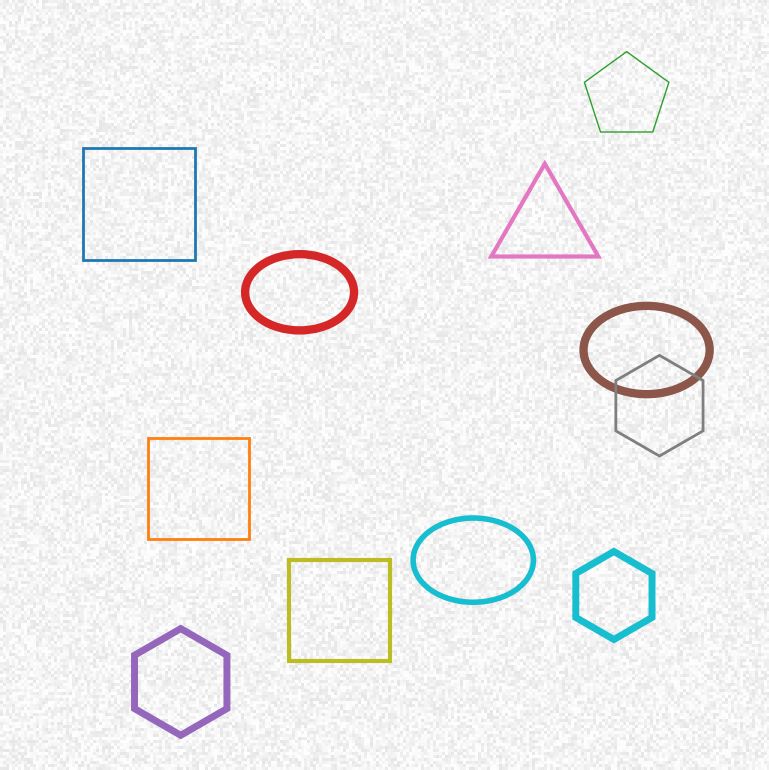[{"shape": "square", "thickness": 1, "radius": 0.36, "center": [0.181, 0.736]}, {"shape": "square", "thickness": 1, "radius": 0.33, "center": [0.258, 0.365]}, {"shape": "pentagon", "thickness": 0.5, "radius": 0.29, "center": [0.814, 0.875]}, {"shape": "oval", "thickness": 3, "radius": 0.35, "center": [0.389, 0.62]}, {"shape": "hexagon", "thickness": 2.5, "radius": 0.35, "center": [0.235, 0.114]}, {"shape": "oval", "thickness": 3, "radius": 0.41, "center": [0.84, 0.545]}, {"shape": "triangle", "thickness": 1.5, "radius": 0.4, "center": [0.708, 0.707]}, {"shape": "hexagon", "thickness": 1, "radius": 0.33, "center": [0.856, 0.473]}, {"shape": "square", "thickness": 1.5, "radius": 0.33, "center": [0.441, 0.207]}, {"shape": "oval", "thickness": 2, "radius": 0.39, "center": [0.615, 0.273]}, {"shape": "hexagon", "thickness": 2.5, "radius": 0.29, "center": [0.797, 0.227]}]